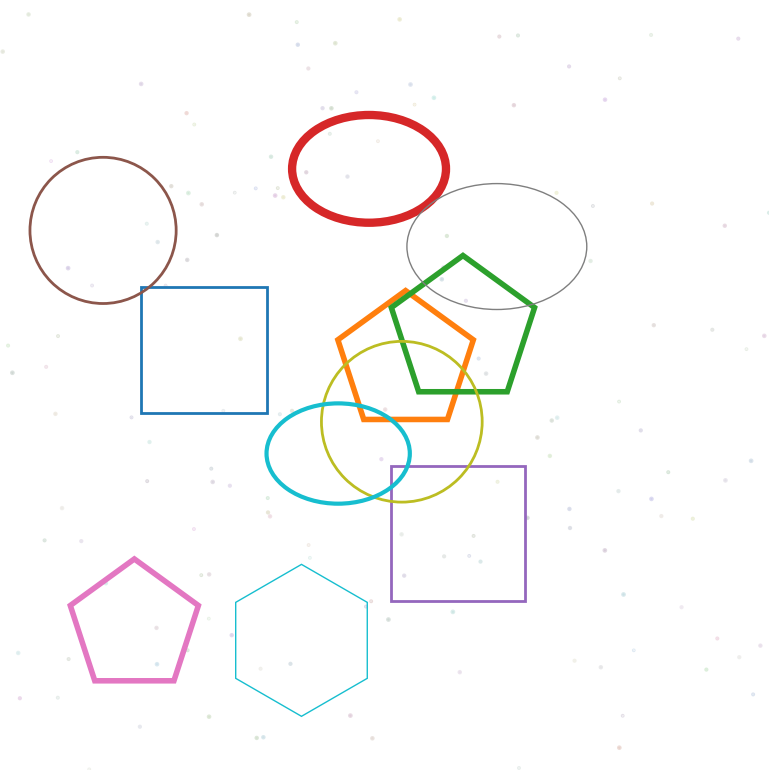[{"shape": "square", "thickness": 1, "radius": 0.41, "center": [0.266, 0.546]}, {"shape": "pentagon", "thickness": 2, "radius": 0.46, "center": [0.527, 0.53]}, {"shape": "pentagon", "thickness": 2, "radius": 0.49, "center": [0.601, 0.57]}, {"shape": "oval", "thickness": 3, "radius": 0.5, "center": [0.479, 0.781]}, {"shape": "square", "thickness": 1, "radius": 0.44, "center": [0.595, 0.307]}, {"shape": "circle", "thickness": 1, "radius": 0.47, "center": [0.134, 0.701]}, {"shape": "pentagon", "thickness": 2, "radius": 0.44, "center": [0.174, 0.187]}, {"shape": "oval", "thickness": 0.5, "radius": 0.58, "center": [0.645, 0.68]}, {"shape": "circle", "thickness": 1, "radius": 0.52, "center": [0.522, 0.452]}, {"shape": "oval", "thickness": 1.5, "radius": 0.47, "center": [0.439, 0.411]}, {"shape": "hexagon", "thickness": 0.5, "radius": 0.49, "center": [0.392, 0.168]}]